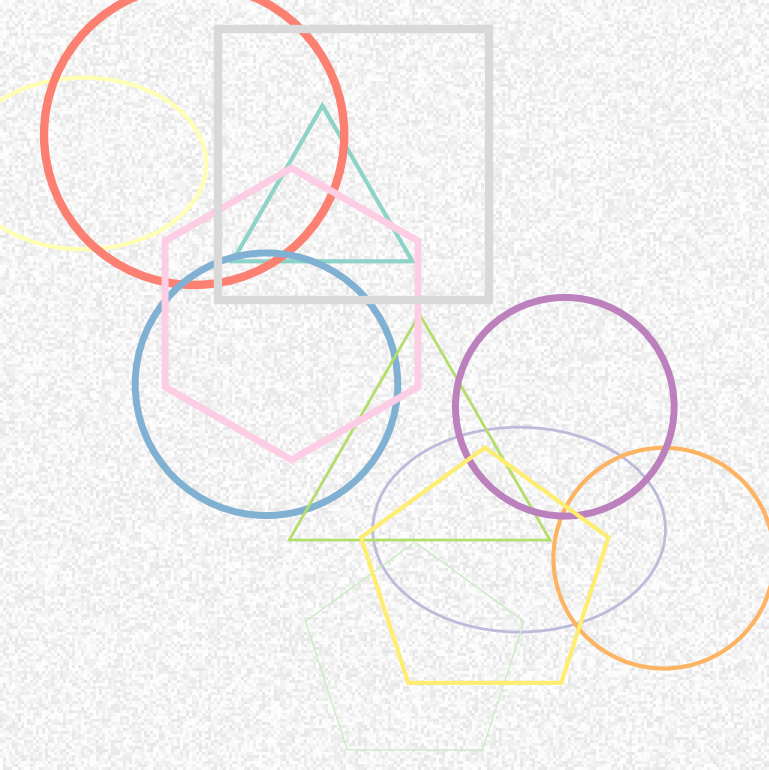[{"shape": "triangle", "thickness": 1.5, "radius": 0.67, "center": [0.419, 0.728]}, {"shape": "oval", "thickness": 1.5, "radius": 0.8, "center": [0.108, 0.788]}, {"shape": "oval", "thickness": 1, "radius": 0.95, "center": [0.674, 0.312]}, {"shape": "circle", "thickness": 3, "radius": 0.97, "center": [0.252, 0.825]}, {"shape": "circle", "thickness": 2.5, "radius": 0.85, "center": [0.346, 0.501]}, {"shape": "circle", "thickness": 1.5, "radius": 0.72, "center": [0.862, 0.275]}, {"shape": "triangle", "thickness": 1, "radius": 0.98, "center": [0.545, 0.396]}, {"shape": "hexagon", "thickness": 2.5, "radius": 0.95, "center": [0.379, 0.592]}, {"shape": "square", "thickness": 3, "radius": 0.88, "center": [0.459, 0.787]}, {"shape": "circle", "thickness": 2.5, "radius": 0.71, "center": [0.734, 0.472]}, {"shape": "pentagon", "thickness": 0.5, "radius": 0.75, "center": [0.539, 0.147]}, {"shape": "pentagon", "thickness": 1.5, "radius": 0.84, "center": [0.63, 0.25]}]